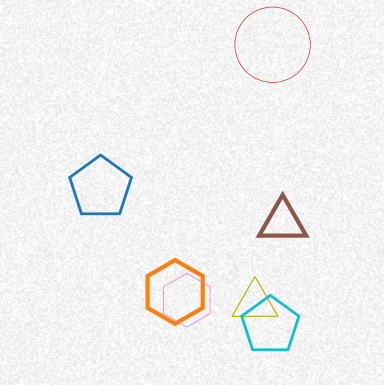[{"shape": "pentagon", "thickness": 2, "radius": 0.42, "center": [0.261, 0.513]}, {"shape": "hexagon", "thickness": 3, "radius": 0.41, "center": [0.455, 0.242]}, {"shape": "circle", "thickness": 0.5, "radius": 0.49, "center": [0.708, 0.884]}, {"shape": "triangle", "thickness": 3, "radius": 0.35, "center": [0.734, 0.423]}, {"shape": "hexagon", "thickness": 0.5, "radius": 0.35, "center": [0.485, 0.22]}, {"shape": "triangle", "thickness": 1, "radius": 0.34, "center": [0.662, 0.213]}, {"shape": "pentagon", "thickness": 2, "radius": 0.39, "center": [0.702, 0.155]}]